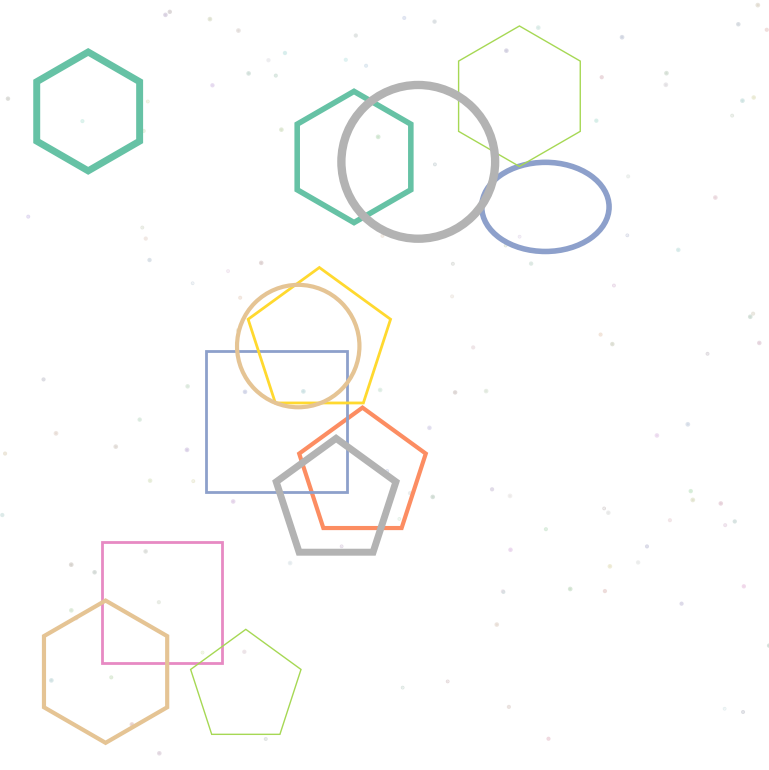[{"shape": "hexagon", "thickness": 2.5, "radius": 0.39, "center": [0.115, 0.855]}, {"shape": "hexagon", "thickness": 2, "radius": 0.43, "center": [0.46, 0.796]}, {"shape": "pentagon", "thickness": 1.5, "radius": 0.43, "center": [0.471, 0.384]}, {"shape": "square", "thickness": 1, "radius": 0.46, "center": [0.36, 0.453]}, {"shape": "oval", "thickness": 2, "radius": 0.41, "center": [0.708, 0.731]}, {"shape": "square", "thickness": 1, "radius": 0.39, "center": [0.21, 0.218]}, {"shape": "hexagon", "thickness": 0.5, "radius": 0.46, "center": [0.675, 0.875]}, {"shape": "pentagon", "thickness": 0.5, "radius": 0.38, "center": [0.319, 0.107]}, {"shape": "pentagon", "thickness": 1, "radius": 0.49, "center": [0.415, 0.555]}, {"shape": "circle", "thickness": 1.5, "radius": 0.4, "center": [0.387, 0.551]}, {"shape": "hexagon", "thickness": 1.5, "radius": 0.46, "center": [0.137, 0.128]}, {"shape": "circle", "thickness": 3, "radius": 0.5, "center": [0.543, 0.79]}, {"shape": "pentagon", "thickness": 2.5, "radius": 0.41, "center": [0.436, 0.349]}]